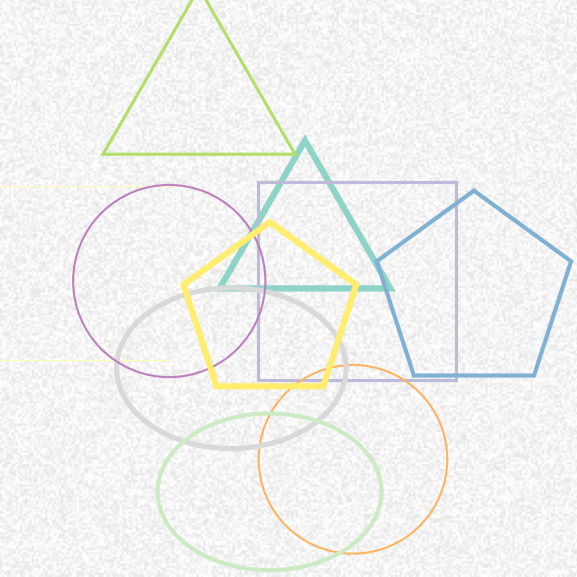[{"shape": "triangle", "thickness": 3, "radius": 0.85, "center": [0.528, 0.585]}, {"shape": "square", "thickness": 0.5, "radius": 0.75, "center": [0.146, 0.526]}, {"shape": "square", "thickness": 1.5, "radius": 0.86, "center": [0.619, 0.512]}, {"shape": "pentagon", "thickness": 2, "radius": 0.88, "center": [0.821, 0.492]}, {"shape": "circle", "thickness": 1, "radius": 0.82, "center": [0.611, 0.204]}, {"shape": "triangle", "thickness": 1.5, "radius": 0.96, "center": [0.345, 0.828]}, {"shape": "oval", "thickness": 2.5, "radius": 0.99, "center": [0.401, 0.362]}, {"shape": "circle", "thickness": 1, "radius": 0.83, "center": [0.293, 0.512]}, {"shape": "oval", "thickness": 2, "radius": 0.97, "center": [0.467, 0.148]}, {"shape": "pentagon", "thickness": 3, "radius": 0.79, "center": [0.467, 0.457]}]